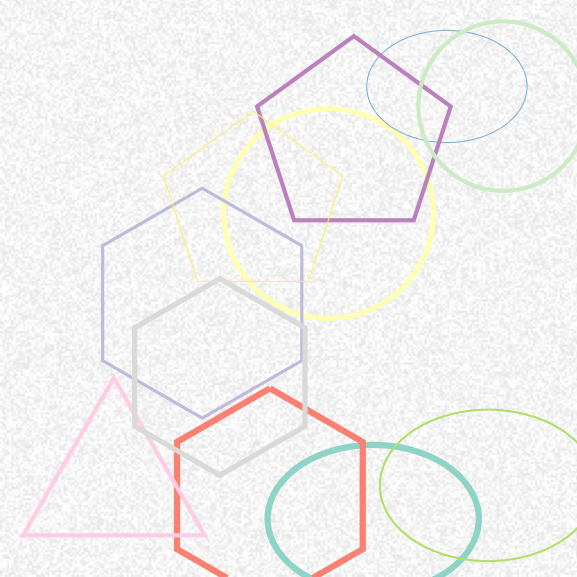[{"shape": "oval", "thickness": 3, "radius": 0.91, "center": [0.646, 0.101]}, {"shape": "circle", "thickness": 2.5, "radius": 0.91, "center": [0.569, 0.629]}, {"shape": "hexagon", "thickness": 1.5, "radius": 1.0, "center": [0.35, 0.474]}, {"shape": "hexagon", "thickness": 3, "radius": 0.93, "center": [0.467, 0.141]}, {"shape": "oval", "thickness": 0.5, "radius": 0.69, "center": [0.774, 0.849]}, {"shape": "oval", "thickness": 1, "radius": 0.94, "center": [0.845, 0.159]}, {"shape": "triangle", "thickness": 2, "radius": 0.91, "center": [0.197, 0.163]}, {"shape": "hexagon", "thickness": 2.5, "radius": 0.85, "center": [0.381, 0.346]}, {"shape": "pentagon", "thickness": 2, "radius": 0.88, "center": [0.613, 0.76]}, {"shape": "circle", "thickness": 2, "radius": 0.73, "center": [0.871, 0.815]}, {"shape": "pentagon", "thickness": 0.5, "radius": 0.82, "center": [0.438, 0.644]}]